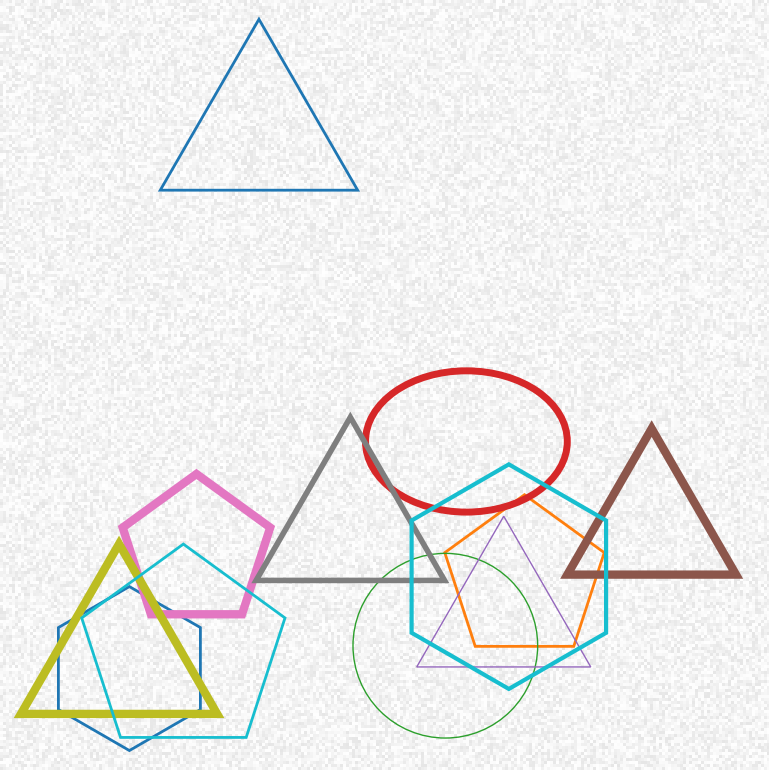[{"shape": "hexagon", "thickness": 1, "radius": 0.53, "center": [0.168, 0.132]}, {"shape": "triangle", "thickness": 1, "radius": 0.74, "center": [0.336, 0.827]}, {"shape": "pentagon", "thickness": 1, "radius": 0.54, "center": [0.681, 0.249]}, {"shape": "circle", "thickness": 0.5, "radius": 0.6, "center": [0.578, 0.161]}, {"shape": "oval", "thickness": 2.5, "radius": 0.66, "center": [0.606, 0.427]}, {"shape": "triangle", "thickness": 0.5, "radius": 0.65, "center": [0.654, 0.199]}, {"shape": "triangle", "thickness": 3, "radius": 0.63, "center": [0.846, 0.317]}, {"shape": "pentagon", "thickness": 3, "radius": 0.5, "center": [0.255, 0.284]}, {"shape": "triangle", "thickness": 2, "radius": 0.71, "center": [0.455, 0.317]}, {"shape": "triangle", "thickness": 3, "radius": 0.74, "center": [0.155, 0.146]}, {"shape": "hexagon", "thickness": 1.5, "radius": 0.73, "center": [0.661, 0.251]}, {"shape": "pentagon", "thickness": 1, "radius": 0.69, "center": [0.238, 0.155]}]